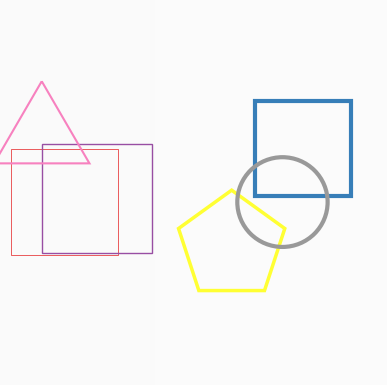[{"shape": "square", "thickness": 0.5, "radius": 0.69, "center": [0.166, 0.475]}, {"shape": "square", "thickness": 3, "radius": 0.62, "center": [0.782, 0.613]}, {"shape": "square", "thickness": 1, "radius": 0.71, "center": [0.249, 0.484]}, {"shape": "pentagon", "thickness": 2.5, "radius": 0.72, "center": [0.598, 0.362]}, {"shape": "triangle", "thickness": 1.5, "radius": 0.71, "center": [0.108, 0.647]}, {"shape": "circle", "thickness": 3, "radius": 0.58, "center": [0.729, 0.475]}]